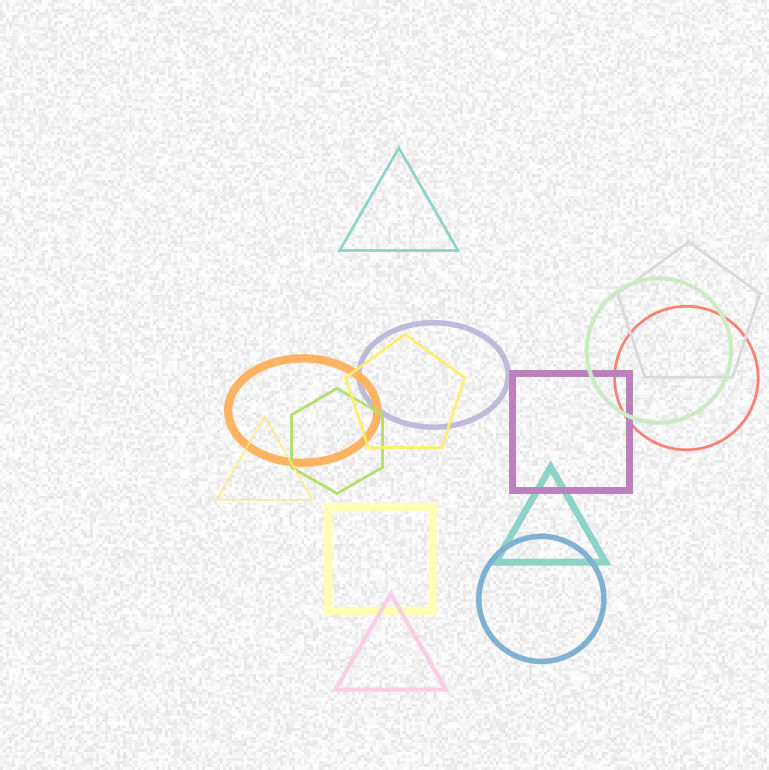[{"shape": "triangle", "thickness": 1, "radius": 0.44, "center": [0.518, 0.719]}, {"shape": "triangle", "thickness": 2.5, "radius": 0.41, "center": [0.715, 0.311]}, {"shape": "square", "thickness": 3, "radius": 0.34, "center": [0.494, 0.274]}, {"shape": "oval", "thickness": 2, "radius": 0.48, "center": [0.563, 0.513]}, {"shape": "circle", "thickness": 1, "radius": 0.47, "center": [0.891, 0.509]}, {"shape": "circle", "thickness": 2, "radius": 0.41, "center": [0.703, 0.222]}, {"shape": "oval", "thickness": 3, "radius": 0.48, "center": [0.393, 0.467]}, {"shape": "hexagon", "thickness": 1, "radius": 0.34, "center": [0.438, 0.427]}, {"shape": "triangle", "thickness": 1.5, "radius": 0.41, "center": [0.507, 0.146]}, {"shape": "pentagon", "thickness": 1, "radius": 0.49, "center": [0.894, 0.589]}, {"shape": "square", "thickness": 2.5, "radius": 0.38, "center": [0.741, 0.439]}, {"shape": "circle", "thickness": 1.5, "radius": 0.47, "center": [0.856, 0.545]}, {"shape": "triangle", "thickness": 0.5, "radius": 0.36, "center": [0.344, 0.387]}, {"shape": "pentagon", "thickness": 1, "radius": 0.41, "center": [0.526, 0.484]}]